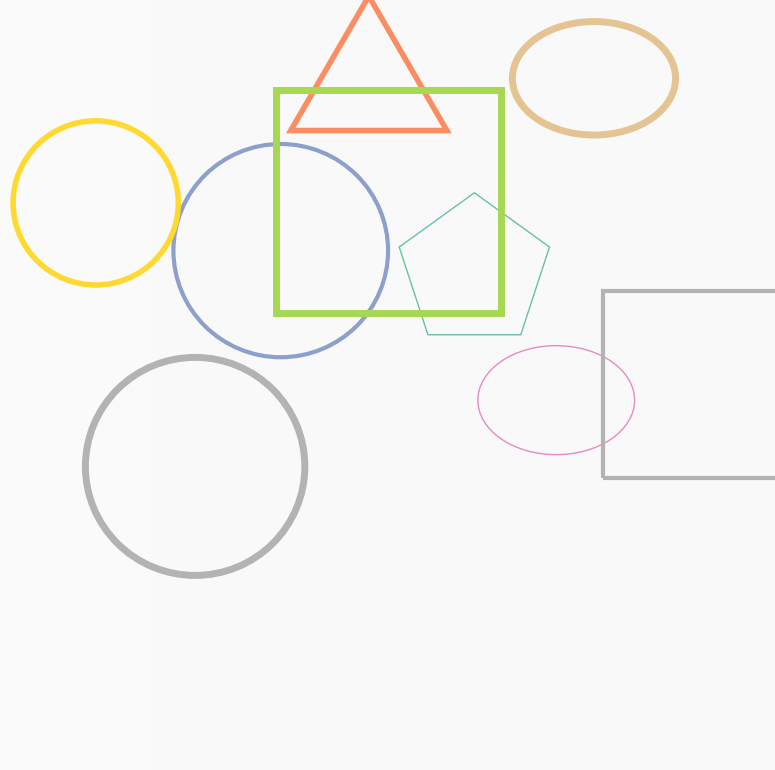[{"shape": "pentagon", "thickness": 0.5, "radius": 0.51, "center": [0.612, 0.648]}, {"shape": "triangle", "thickness": 2, "radius": 0.58, "center": [0.476, 0.889]}, {"shape": "circle", "thickness": 1.5, "radius": 0.69, "center": [0.362, 0.675]}, {"shape": "oval", "thickness": 0.5, "radius": 0.51, "center": [0.718, 0.48]}, {"shape": "square", "thickness": 2.5, "radius": 0.73, "center": [0.501, 0.738]}, {"shape": "circle", "thickness": 2, "radius": 0.53, "center": [0.123, 0.736]}, {"shape": "oval", "thickness": 2.5, "radius": 0.53, "center": [0.766, 0.898]}, {"shape": "circle", "thickness": 2.5, "radius": 0.71, "center": [0.252, 0.394]}, {"shape": "square", "thickness": 1.5, "radius": 0.6, "center": [0.899, 0.501]}]